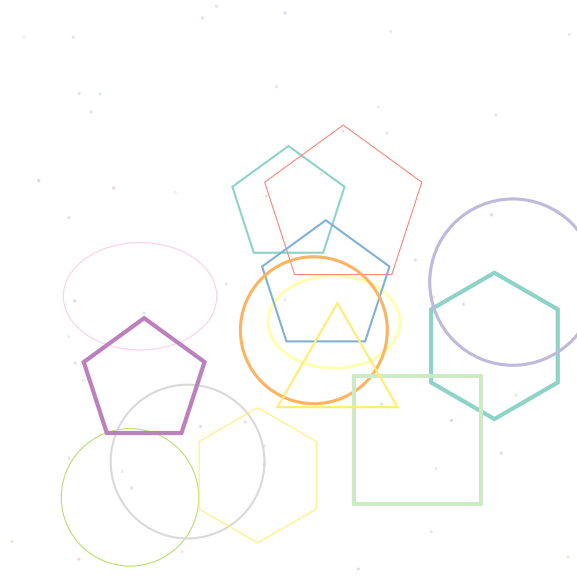[{"shape": "pentagon", "thickness": 1, "radius": 0.51, "center": [0.5, 0.644]}, {"shape": "hexagon", "thickness": 2, "radius": 0.63, "center": [0.856, 0.4]}, {"shape": "oval", "thickness": 1.5, "radius": 0.57, "center": [0.578, 0.442]}, {"shape": "circle", "thickness": 1.5, "radius": 0.72, "center": [0.888, 0.511]}, {"shape": "pentagon", "thickness": 0.5, "radius": 0.72, "center": [0.594, 0.639]}, {"shape": "pentagon", "thickness": 1, "radius": 0.58, "center": [0.564, 0.502]}, {"shape": "circle", "thickness": 1.5, "radius": 0.64, "center": [0.543, 0.427]}, {"shape": "circle", "thickness": 0.5, "radius": 0.6, "center": [0.225, 0.138]}, {"shape": "oval", "thickness": 0.5, "radius": 0.66, "center": [0.243, 0.486]}, {"shape": "circle", "thickness": 1, "radius": 0.67, "center": [0.325, 0.2]}, {"shape": "pentagon", "thickness": 2, "radius": 0.55, "center": [0.25, 0.338]}, {"shape": "square", "thickness": 2, "radius": 0.55, "center": [0.723, 0.238]}, {"shape": "triangle", "thickness": 1, "radius": 0.6, "center": [0.584, 0.354]}, {"shape": "hexagon", "thickness": 0.5, "radius": 0.59, "center": [0.446, 0.176]}]